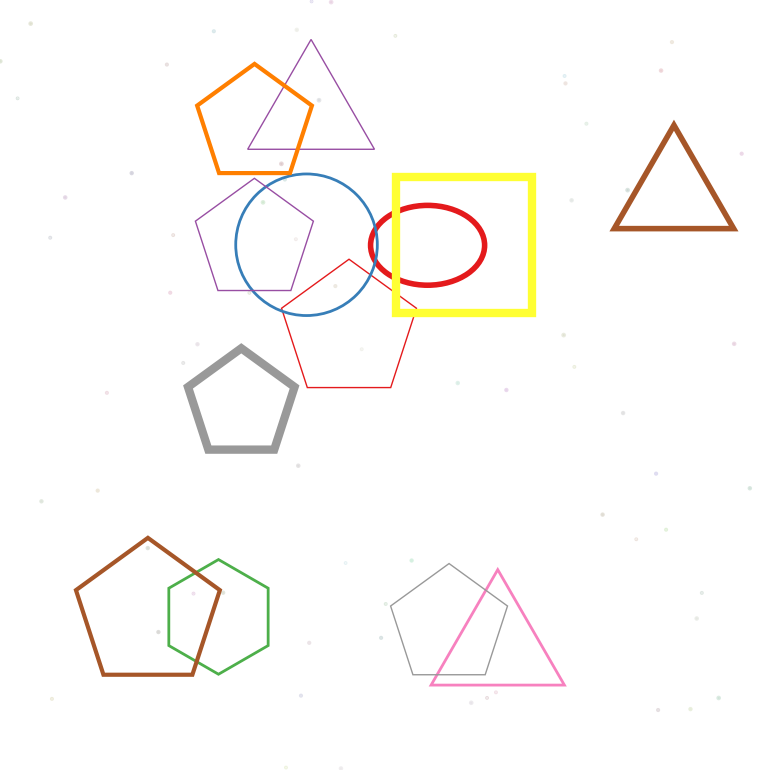[{"shape": "pentagon", "thickness": 0.5, "radius": 0.46, "center": [0.453, 0.571]}, {"shape": "oval", "thickness": 2, "radius": 0.37, "center": [0.555, 0.681]}, {"shape": "circle", "thickness": 1, "radius": 0.46, "center": [0.398, 0.682]}, {"shape": "hexagon", "thickness": 1, "radius": 0.37, "center": [0.284, 0.199]}, {"shape": "triangle", "thickness": 0.5, "radius": 0.48, "center": [0.404, 0.854]}, {"shape": "pentagon", "thickness": 0.5, "radius": 0.4, "center": [0.33, 0.688]}, {"shape": "pentagon", "thickness": 1.5, "radius": 0.39, "center": [0.331, 0.839]}, {"shape": "square", "thickness": 3, "radius": 0.44, "center": [0.603, 0.682]}, {"shape": "triangle", "thickness": 2, "radius": 0.45, "center": [0.875, 0.748]}, {"shape": "pentagon", "thickness": 1.5, "radius": 0.49, "center": [0.192, 0.203]}, {"shape": "triangle", "thickness": 1, "radius": 0.5, "center": [0.646, 0.16]}, {"shape": "pentagon", "thickness": 3, "radius": 0.36, "center": [0.313, 0.475]}, {"shape": "pentagon", "thickness": 0.5, "radius": 0.4, "center": [0.583, 0.188]}]